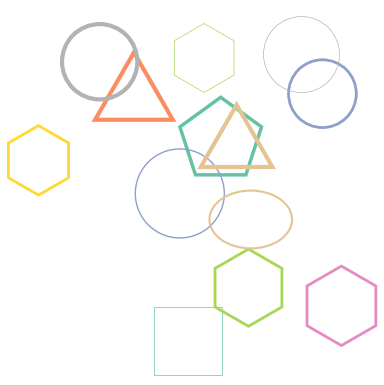[{"shape": "square", "thickness": 0.5, "radius": 0.44, "center": [0.488, 0.114]}, {"shape": "pentagon", "thickness": 2.5, "radius": 0.56, "center": [0.573, 0.636]}, {"shape": "triangle", "thickness": 3, "radius": 0.58, "center": [0.348, 0.747]}, {"shape": "circle", "thickness": 2, "radius": 0.44, "center": [0.837, 0.757]}, {"shape": "circle", "thickness": 1, "radius": 0.58, "center": [0.467, 0.497]}, {"shape": "hexagon", "thickness": 2, "radius": 0.52, "center": [0.887, 0.206]}, {"shape": "hexagon", "thickness": 2, "radius": 0.5, "center": [0.645, 0.253]}, {"shape": "hexagon", "thickness": 0.5, "radius": 0.45, "center": [0.53, 0.849]}, {"shape": "hexagon", "thickness": 2, "radius": 0.45, "center": [0.1, 0.583]}, {"shape": "oval", "thickness": 1.5, "radius": 0.54, "center": [0.651, 0.43]}, {"shape": "triangle", "thickness": 3, "radius": 0.54, "center": [0.614, 0.62]}, {"shape": "circle", "thickness": 0.5, "radius": 0.49, "center": [0.783, 0.858]}, {"shape": "circle", "thickness": 3, "radius": 0.49, "center": [0.259, 0.84]}]